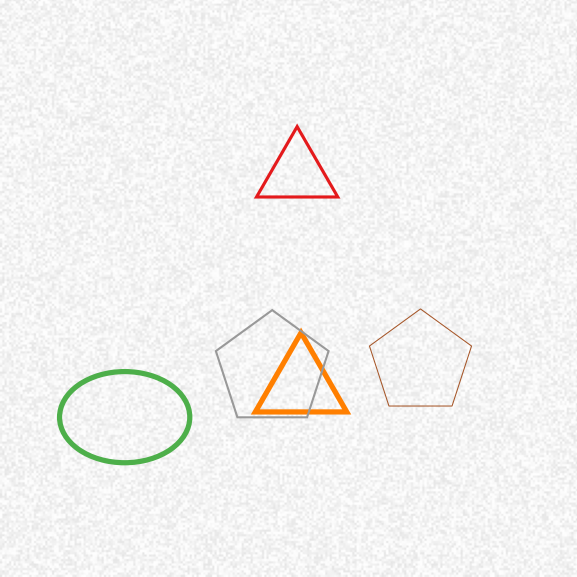[{"shape": "triangle", "thickness": 1.5, "radius": 0.41, "center": [0.515, 0.699]}, {"shape": "oval", "thickness": 2.5, "radius": 0.56, "center": [0.216, 0.277]}, {"shape": "triangle", "thickness": 2.5, "radius": 0.46, "center": [0.521, 0.332]}, {"shape": "pentagon", "thickness": 0.5, "radius": 0.46, "center": [0.728, 0.371]}, {"shape": "pentagon", "thickness": 1, "radius": 0.51, "center": [0.471, 0.36]}]